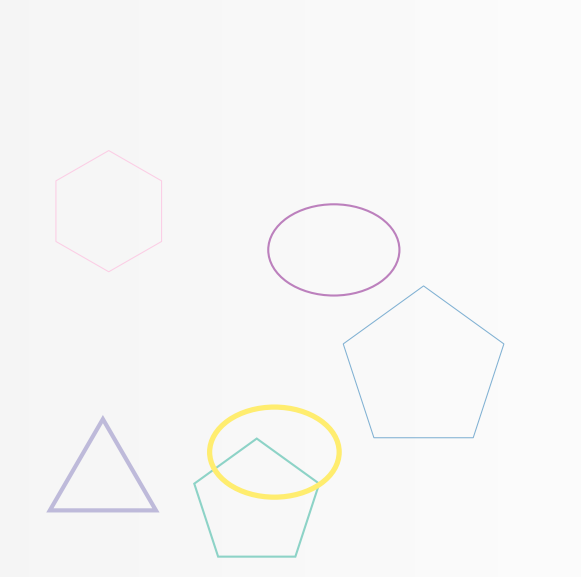[{"shape": "pentagon", "thickness": 1, "radius": 0.57, "center": [0.442, 0.127]}, {"shape": "triangle", "thickness": 2, "radius": 0.53, "center": [0.177, 0.168]}, {"shape": "pentagon", "thickness": 0.5, "radius": 0.73, "center": [0.729, 0.359]}, {"shape": "hexagon", "thickness": 0.5, "radius": 0.52, "center": [0.187, 0.633]}, {"shape": "oval", "thickness": 1, "radius": 0.56, "center": [0.574, 0.566]}, {"shape": "oval", "thickness": 2.5, "radius": 0.56, "center": [0.472, 0.216]}]